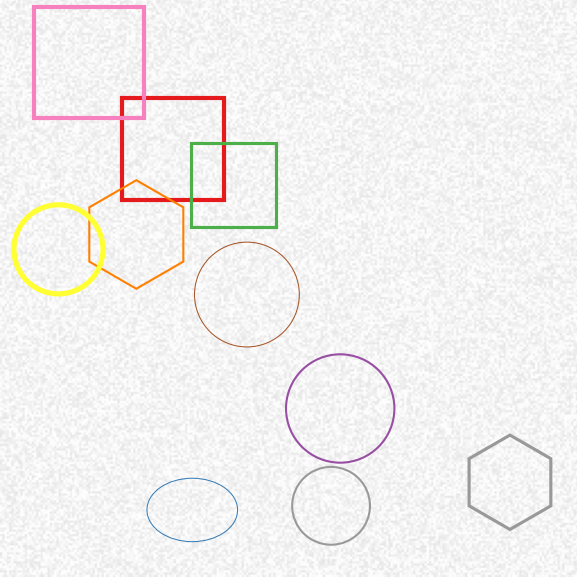[{"shape": "square", "thickness": 2, "radius": 0.44, "center": [0.299, 0.741]}, {"shape": "oval", "thickness": 0.5, "radius": 0.39, "center": [0.333, 0.116]}, {"shape": "square", "thickness": 1.5, "radius": 0.36, "center": [0.404, 0.679]}, {"shape": "circle", "thickness": 1, "radius": 0.47, "center": [0.589, 0.292]}, {"shape": "hexagon", "thickness": 1, "radius": 0.47, "center": [0.236, 0.593]}, {"shape": "circle", "thickness": 2.5, "radius": 0.39, "center": [0.101, 0.567]}, {"shape": "circle", "thickness": 0.5, "radius": 0.45, "center": [0.428, 0.489]}, {"shape": "square", "thickness": 2, "radius": 0.48, "center": [0.154, 0.891]}, {"shape": "circle", "thickness": 1, "radius": 0.34, "center": [0.573, 0.123]}, {"shape": "hexagon", "thickness": 1.5, "radius": 0.41, "center": [0.883, 0.164]}]